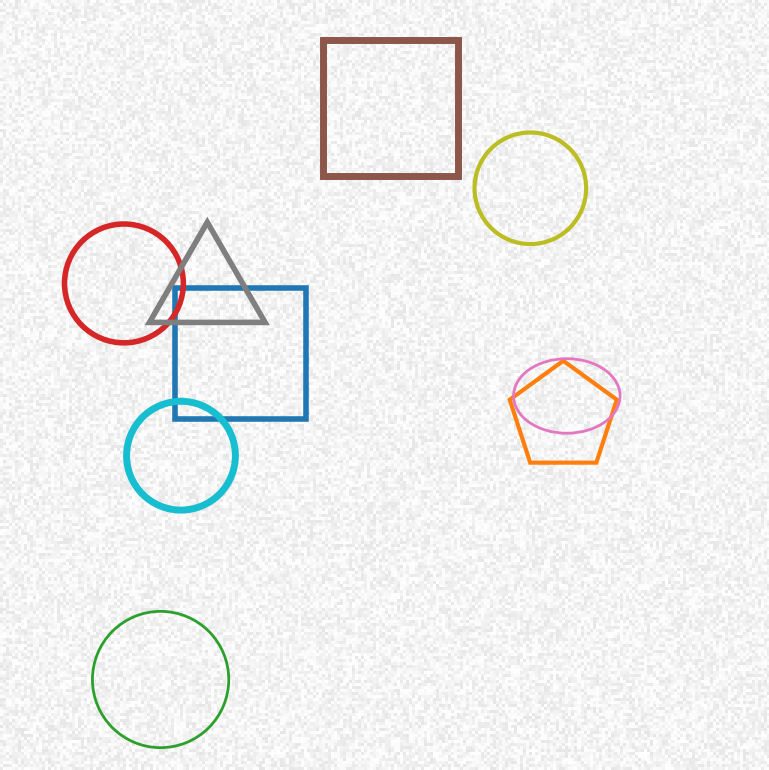[{"shape": "square", "thickness": 2, "radius": 0.42, "center": [0.312, 0.541]}, {"shape": "pentagon", "thickness": 1.5, "radius": 0.37, "center": [0.732, 0.458]}, {"shape": "circle", "thickness": 1, "radius": 0.44, "center": [0.209, 0.118]}, {"shape": "circle", "thickness": 2, "radius": 0.39, "center": [0.161, 0.632]}, {"shape": "square", "thickness": 2.5, "radius": 0.44, "center": [0.507, 0.86]}, {"shape": "oval", "thickness": 1, "radius": 0.35, "center": [0.736, 0.486]}, {"shape": "triangle", "thickness": 2, "radius": 0.43, "center": [0.269, 0.625]}, {"shape": "circle", "thickness": 1.5, "radius": 0.36, "center": [0.689, 0.755]}, {"shape": "circle", "thickness": 2.5, "radius": 0.35, "center": [0.235, 0.408]}]